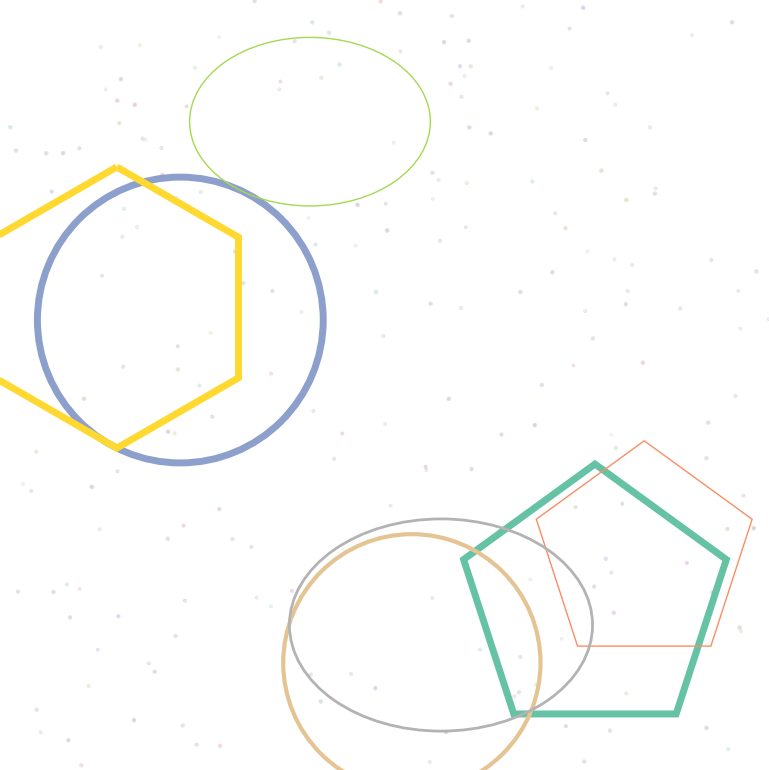[{"shape": "pentagon", "thickness": 2.5, "radius": 0.9, "center": [0.773, 0.218]}, {"shape": "pentagon", "thickness": 0.5, "radius": 0.74, "center": [0.837, 0.28]}, {"shape": "circle", "thickness": 2.5, "radius": 0.93, "center": [0.234, 0.584]}, {"shape": "oval", "thickness": 0.5, "radius": 0.78, "center": [0.403, 0.842]}, {"shape": "hexagon", "thickness": 2.5, "radius": 0.91, "center": [0.152, 0.601]}, {"shape": "circle", "thickness": 1.5, "radius": 0.84, "center": [0.535, 0.139]}, {"shape": "oval", "thickness": 1, "radius": 0.98, "center": [0.573, 0.188]}]